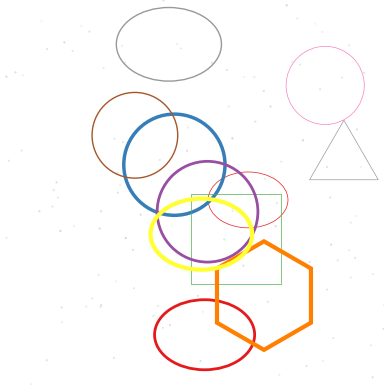[{"shape": "oval", "thickness": 0.5, "radius": 0.52, "center": [0.644, 0.481]}, {"shape": "oval", "thickness": 2, "radius": 0.65, "center": [0.531, 0.131]}, {"shape": "circle", "thickness": 2.5, "radius": 0.66, "center": [0.453, 0.572]}, {"shape": "square", "thickness": 0.5, "radius": 0.58, "center": [0.612, 0.38]}, {"shape": "circle", "thickness": 2, "radius": 0.65, "center": [0.539, 0.45]}, {"shape": "hexagon", "thickness": 3, "radius": 0.7, "center": [0.686, 0.232]}, {"shape": "oval", "thickness": 3, "radius": 0.66, "center": [0.523, 0.392]}, {"shape": "circle", "thickness": 1, "radius": 0.56, "center": [0.35, 0.649]}, {"shape": "circle", "thickness": 0.5, "radius": 0.51, "center": [0.845, 0.778]}, {"shape": "oval", "thickness": 1, "radius": 0.68, "center": [0.439, 0.885]}, {"shape": "triangle", "thickness": 0.5, "radius": 0.52, "center": [0.893, 0.585]}]